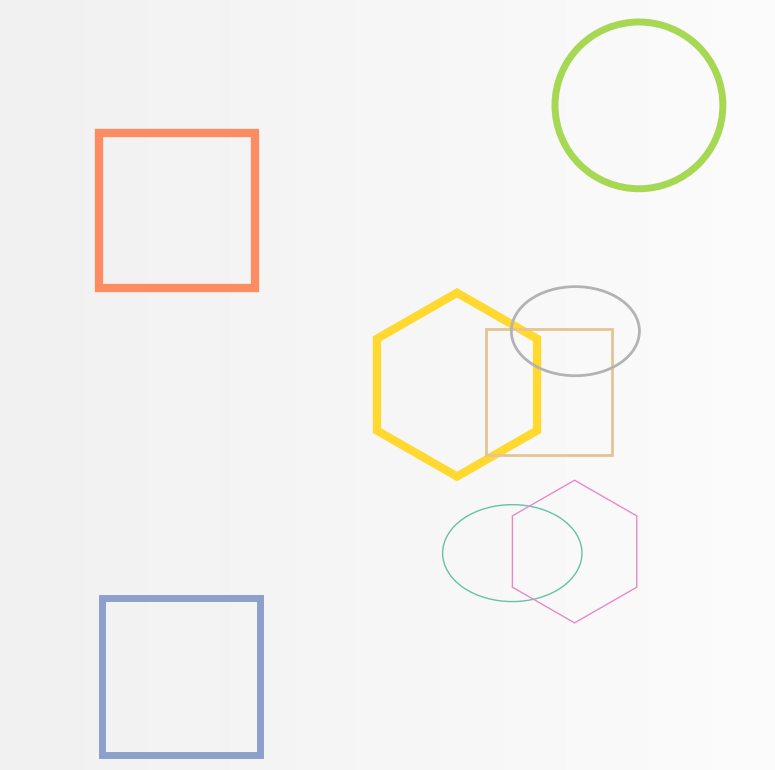[{"shape": "oval", "thickness": 0.5, "radius": 0.45, "center": [0.661, 0.282]}, {"shape": "square", "thickness": 3, "radius": 0.5, "center": [0.228, 0.727]}, {"shape": "square", "thickness": 2.5, "radius": 0.51, "center": [0.234, 0.122]}, {"shape": "hexagon", "thickness": 0.5, "radius": 0.46, "center": [0.741, 0.284]}, {"shape": "circle", "thickness": 2.5, "radius": 0.54, "center": [0.824, 0.863]}, {"shape": "hexagon", "thickness": 3, "radius": 0.6, "center": [0.59, 0.5]}, {"shape": "square", "thickness": 1, "radius": 0.41, "center": [0.709, 0.491]}, {"shape": "oval", "thickness": 1, "radius": 0.41, "center": [0.742, 0.57]}]